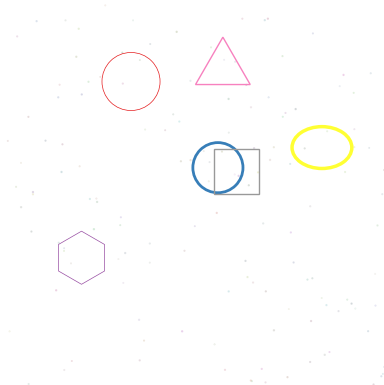[{"shape": "circle", "thickness": 0.5, "radius": 0.38, "center": [0.34, 0.788]}, {"shape": "circle", "thickness": 2, "radius": 0.33, "center": [0.566, 0.564]}, {"shape": "hexagon", "thickness": 0.5, "radius": 0.34, "center": [0.212, 0.331]}, {"shape": "oval", "thickness": 2.5, "radius": 0.39, "center": [0.836, 0.617]}, {"shape": "triangle", "thickness": 1, "radius": 0.41, "center": [0.579, 0.821]}, {"shape": "square", "thickness": 1, "radius": 0.29, "center": [0.614, 0.554]}]